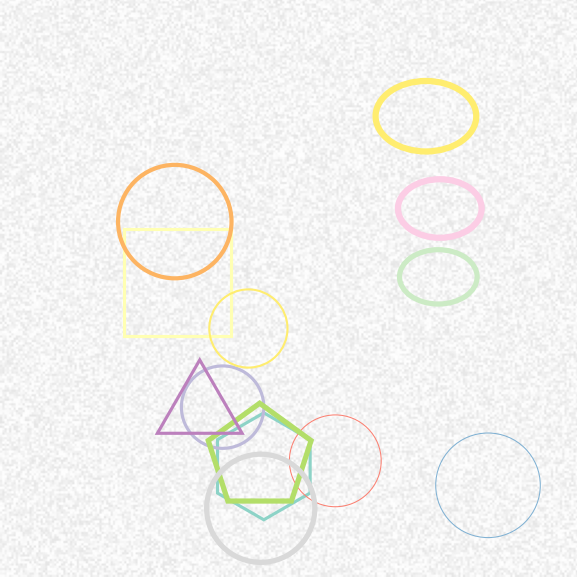[{"shape": "hexagon", "thickness": 1.5, "radius": 0.46, "center": [0.457, 0.192]}, {"shape": "square", "thickness": 1.5, "radius": 0.46, "center": [0.308, 0.51]}, {"shape": "circle", "thickness": 1.5, "radius": 0.36, "center": [0.386, 0.294]}, {"shape": "circle", "thickness": 0.5, "radius": 0.4, "center": [0.581, 0.201]}, {"shape": "circle", "thickness": 0.5, "radius": 0.45, "center": [0.845, 0.159]}, {"shape": "circle", "thickness": 2, "radius": 0.49, "center": [0.303, 0.615]}, {"shape": "pentagon", "thickness": 2.5, "radius": 0.47, "center": [0.45, 0.207]}, {"shape": "oval", "thickness": 3, "radius": 0.36, "center": [0.762, 0.638]}, {"shape": "circle", "thickness": 2.5, "radius": 0.47, "center": [0.451, 0.119]}, {"shape": "triangle", "thickness": 1.5, "radius": 0.42, "center": [0.346, 0.291]}, {"shape": "oval", "thickness": 2.5, "radius": 0.34, "center": [0.759, 0.52]}, {"shape": "circle", "thickness": 1, "radius": 0.34, "center": [0.43, 0.43]}, {"shape": "oval", "thickness": 3, "radius": 0.44, "center": [0.738, 0.798]}]